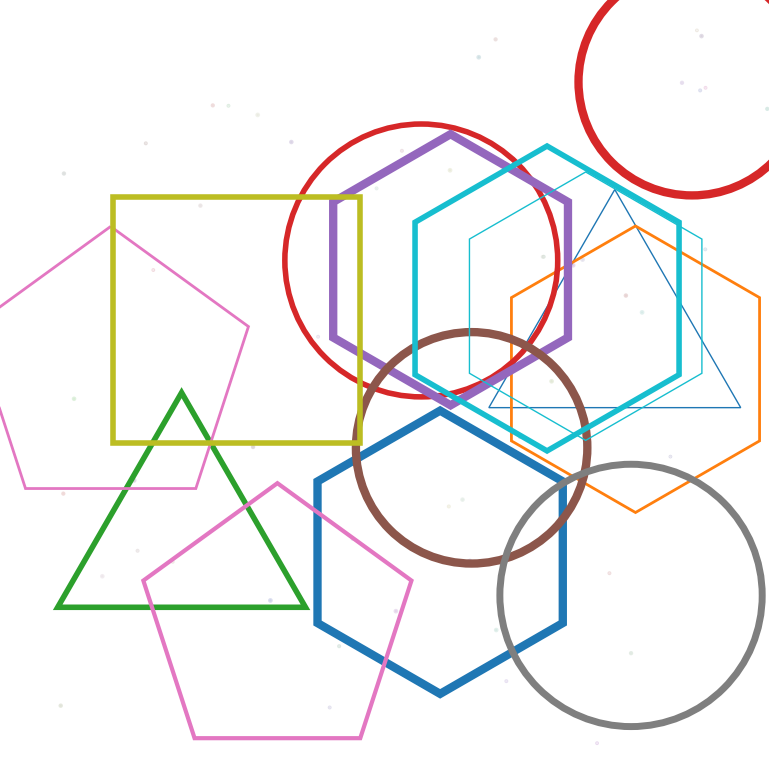[{"shape": "hexagon", "thickness": 3, "radius": 0.92, "center": [0.572, 0.283]}, {"shape": "triangle", "thickness": 0.5, "radius": 0.94, "center": [0.798, 0.565]}, {"shape": "hexagon", "thickness": 1, "radius": 0.93, "center": [0.825, 0.52]}, {"shape": "triangle", "thickness": 2, "radius": 0.93, "center": [0.236, 0.304]}, {"shape": "circle", "thickness": 2, "radius": 0.89, "center": [0.547, 0.662]}, {"shape": "circle", "thickness": 3, "radius": 0.74, "center": [0.899, 0.894]}, {"shape": "hexagon", "thickness": 3, "radius": 0.88, "center": [0.585, 0.65]}, {"shape": "circle", "thickness": 3, "radius": 0.75, "center": [0.612, 0.418]}, {"shape": "pentagon", "thickness": 1, "radius": 0.94, "center": [0.144, 0.518]}, {"shape": "pentagon", "thickness": 1.5, "radius": 0.92, "center": [0.36, 0.189]}, {"shape": "circle", "thickness": 2.5, "radius": 0.85, "center": [0.82, 0.227]}, {"shape": "square", "thickness": 2, "radius": 0.8, "center": [0.307, 0.585]}, {"shape": "hexagon", "thickness": 0.5, "radius": 0.87, "center": [0.761, 0.602]}, {"shape": "hexagon", "thickness": 2, "radius": 0.99, "center": [0.71, 0.612]}]